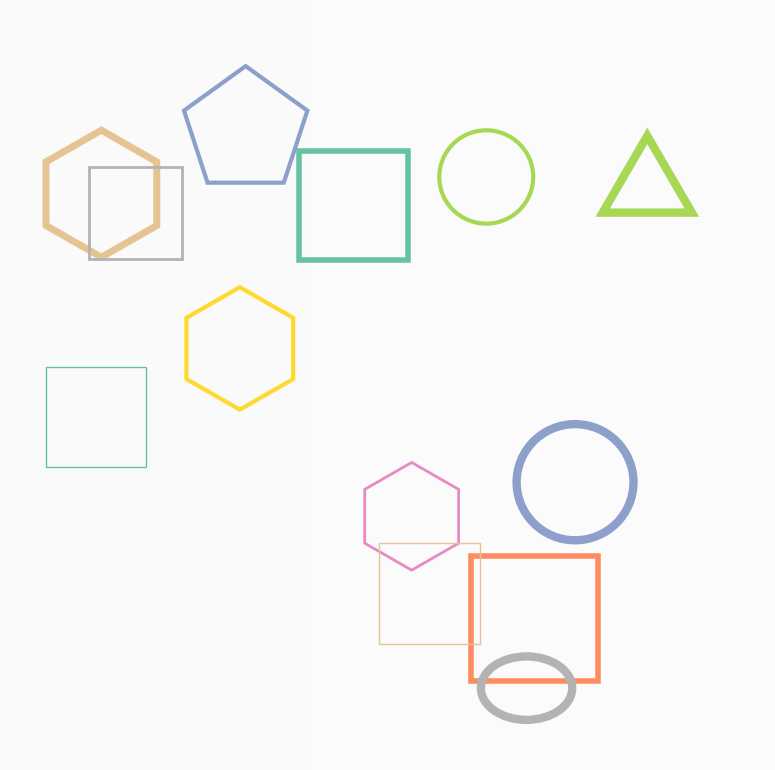[{"shape": "square", "thickness": 2, "radius": 0.35, "center": [0.456, 0.733]}, {"shape": "square", "thickness": 0.5, "radius": 0.32, "center": [0.124, 0.458]}, {"shape": "square", "thickness": 2, "radius": 0.41, "center": [0.69, 0.197]}, {"shape": "circle", "thickness": 3, "radius": 0.38, "center": [0.742, 0.374]}, {"shape": "pentagon", "thickness": 1.5, "radius": 0.42, "center": [0.317, 0.83]}, {"shape": "hexagon", "thickness": 1, "radius": 0.35, "center": [0.531, 0.329]}, {"shape": "triangle", "thickness": 3, "radius": 0.33, "center": [0.835, 0.757]}, {"shape": "circle", "thickness": 1.5, "radius": 0.3, "center": [0.627, 0.77]}, {"shape": "hexagon", "thickness": 1.5, "radius": 0.4, "center": [0.309, 0.547]}, {"shape": "square", "thickness": 0.5, "radius": 0.33, "center": [0.554, 0.229]}, {"shape": "hexagon", "thickness": 2.5, "radius": 0.41, "center": [0.131, 0.748]}, {"shape": "oval", "thickness": 3, "radius": 0.29, "center": [0.679, 0.106]}, {"shape": "square", "thickness": 1, "radius": 0.3, "center": [0.175, 0.724]}]